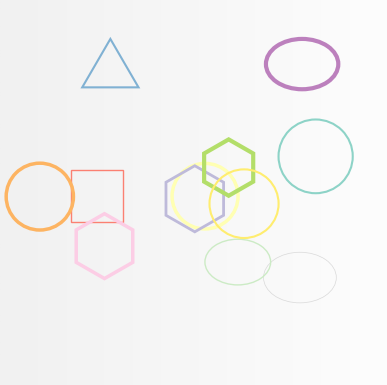[{"shape": "circle", "thickness": 1.5, "radius": 0.48, "center": [0.815, 0.594]}, {"shape": "circle", "thickness": 2.5, "radius": 0.43, "center": [0.529, 0.49]}, {"shape": "hexagon", "thickness": 2, "radius": 0.43, "center": [0.503, 0.484]}, {"shape": "square", "thickness": 1, "radius": 0.34, "center": [0.25, 0.49]}, {"shape": "triangle", "thickness": 1.5, "radius": 0.42, "center": [0.285, 0.815]}, {"shape": "circle", "thickness": 2.5, "radius": 0.43, "center": [0.103, 0.489]}, {"shape": "hexagon", "thickness": 3, "radius": 0.37, "center": [0.59, 0.565]}, {"shape": "hexagon", "thickness": 2.5, "radius": 0.42, "center": [0.27, 0.361]}, {"shape": "oval", "thickness": 0.5, "radius": 0.47, "center": [0.774, 0.279]}, {"shape": "oval", "thickness": 3, "radius": 0.47, "center": [0.78, 0.834]}, {"shape": "oval", "thickness": 1, "radius": 0.42, "center": [0.614, 0.319]}, {"shape": "circle", "thickness": 1.5, "radius": 0.45, "center": [0.63, 0.471]}]